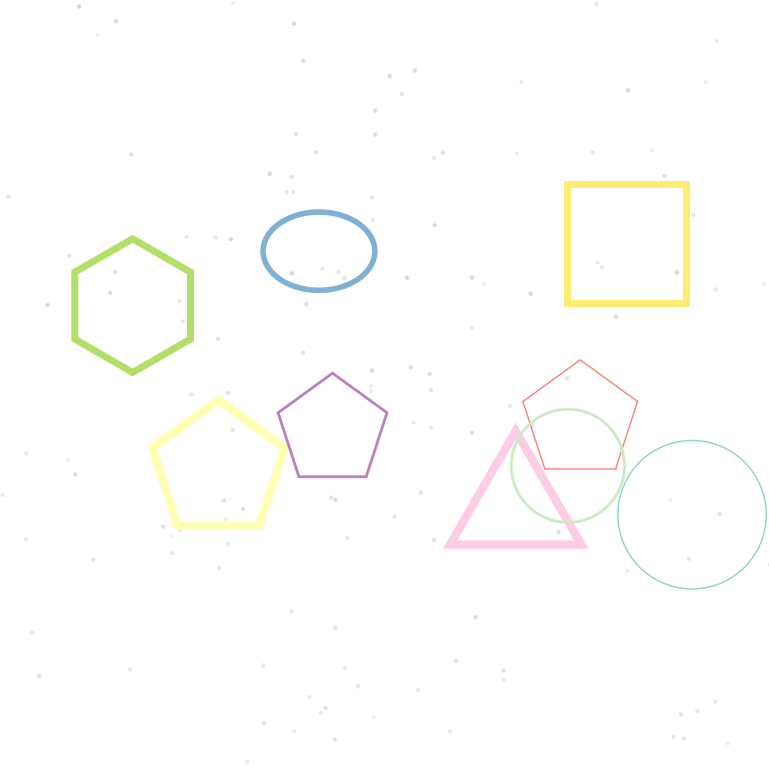[{"shape": "circle", "thickness": 0.5, "radius": 0.48, "center": [0.899, 0.332]}, {"shape": "pentagon", "thickness": 3, "radius": 0.45, "center": [0.284, 0.39]}, {"shape": "pentagon", "thickness": 0.5, "radius": 0.39, "center": [0.754, 0.454]}, {"shape": "oval", "thickness": 2, "radius": 0.36, "center": [0.414, 0.674]}, {"shape": "hexagon", "thickness": 2.5, "radius": 0.43, "center": [0.172, 0.603]}, {"shape": "triangle", "thickness": 3, "radius": 0.49, "center": [0.67, 0.342]}, {"shape": "pentagon", "thickness": 1, "radius": 0.37, "center": [0.432, 0.441]}, {"shape": "circle", "thickness": 1, "radius": 0.37, "center": [0.738, 0.395]}, {"shape": "square", "thickness": 2.5, "radius": 0.39, "center": [0.813, 0.684]}]